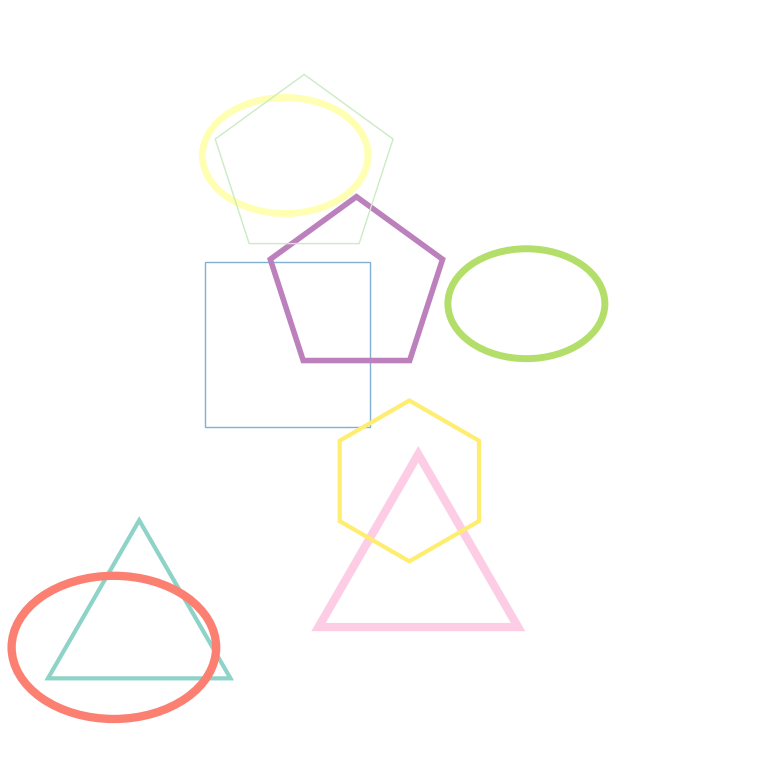[{"shape": "triangle", "thickness": 1.5, "radius": 0.68, "center": [0.181, 0.187]}, {"shape": "oval", "thickness": 2.5, "radius": 0.54, "center": [0.37, 0.798]}, {"shape": "oval", "thickness": 3, "radius": 0.66, "center": [0.148, 0.159]}, {"shape": "square", "thickness": 0.5, "radius": 0.54, "center": [0.373, 0.552]}, {"shape": "oval", "thickness": 2.5, "radius": 0.51, "center": [0.684, 0.606]}, {"shape": "triangle", "thickness": 3, "radius": 0.75, "center": [0.543, 0.26]}, {"shape": "pentagon", "thickness": 2, "radius": 0.59, "center": [0.463, 0.627]}, {"shape": "pentagon", "thickness": 0.5, "radius": 0.61, "center": [0.395, 0.782]}, {"shape": "hexagon", "thickness": 1.5, "radius": 0.52, "center": [0.532, 0.375]}]